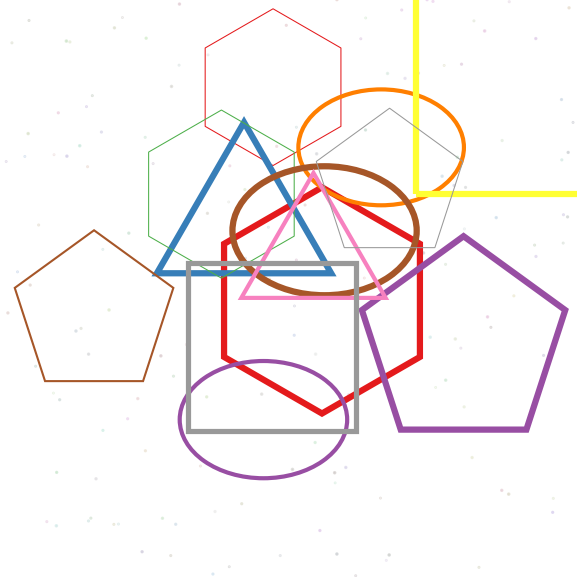[{"shape": "hexagon", "thickness": 3, "radius": 0.98, "center": [0.558, 0.479]}, {"shape": "hexagon", "thickness": 0.5, "radius": 0.68, "center": [0.473, 0.848]}, {"shape": "triangle", "thickness": 3, "radius": 0.87, "center": [0.423, 0.613]}, {"shape": "hexagon", "thickness": 0.5, "radius": 0.73, "center": [0.383, 0.663]}, {"shape": "pentagon", "thickness": 3, "radius": 0.93, "center": [0.803, 0.405]}, {"shape": "oval", "thickness": 2, "radius": 0.72, "center": [0.456, 0.273]}, {"shape": "oval", "thickness": 2, "radius": 0.72, "center": [0.66, 0.744]}, {"shape": "square", "thickness": 3, "radius": 0.86, "center": [0.892, 0.836]}, {"shape": "pentagon", "thickness": 1, "radius": 0.72, "center": [0.163, 0.456]}, {"shape": "oval", "thickness": 3, "radius": 0.8, "center": [0.562, 0.6]}, {"shape": "triangle", "thickness": 2, "radius": 0.72, "center": [0.543, 0.555]}, {"shape": "pentagon", "thickness": 0.5, "radius": 0.67, "center": [0.675, 0.678]}, {"shape": "square", "thickness": 2.5, "radius": 0.73, "center": [0.471, 0.399]}]